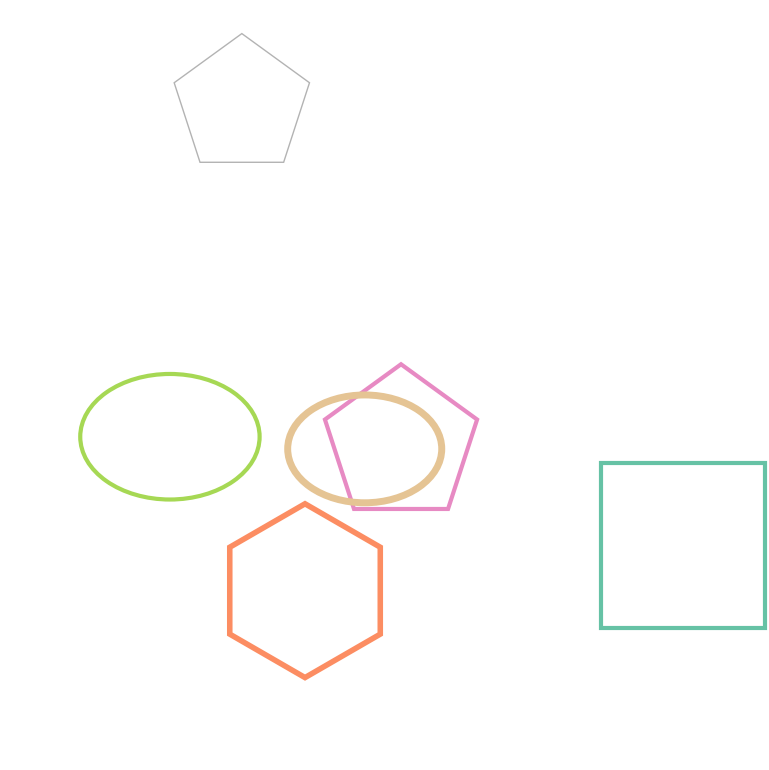[{"shape": "square", "thickness": 1.5, "radius": 0.53, "center": [0.887, 0.291]}, {"shape": "hexagon", "thickness": 2, "radius": 0.56, "center": [0.396, 0.233]}, {"shape": "pentagon", "thickness": 1.5, "radius": 0.52, "center": [0.521, 0.423]}, {"shape": "oval", "thickness": 1.5, "radius": 0.58, "center": [0.221, 0.433]}, {"shape": "oval", "thickness": 2.5, "radius": 0.5, "center": [0.474, 0.417]}, {"shape": "pentagon", "thickness": 0.5, "radius": 0.46, "center": [0.314, 0.864]}]